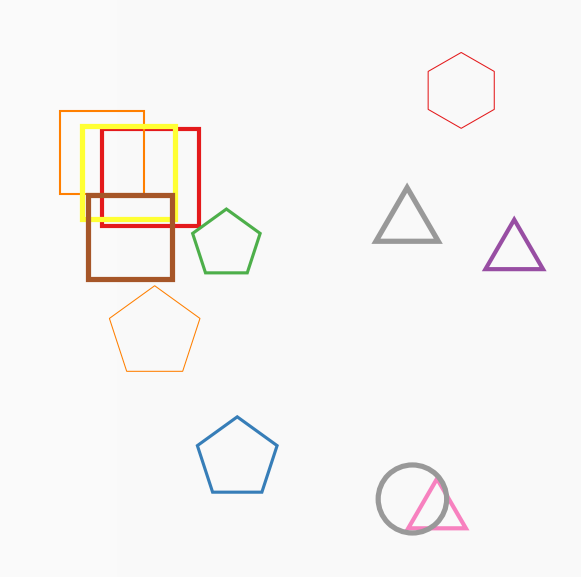[{"shape": "hexagon", "thickness": 0.5, "radius": 0.33, "center": [0.793, 0.843]}, {"shape": "square", "thickness": 2, "radius": 0.42, "center": [0.258, 0.692]}, {"shape": "pentagon", "thickness": 1.5, "radius": 0.36, "center": [0.408, 0.205]}, {"shape": "pentagon", "thickness": 1.5, "radius": 0.31, "center": [0.389, 0.576]}, {"shape": "triangle", "thickness": 2, "radius": 0.29, "center": [0.885, 0.562]}, {"shape": "square", "thickness": 1, "radius": 0.36, "center": [0.176, 0.734]}, {"shape": "pentagon", "thickness": 0.5, "radius": 0.41, "center": [0.266, 0.422]}, {"shape": "square", "thickness": 2.5, "radius": 0.4, "center": [0.221, 0.701]}, {"shape": "square", "thickness": 2.5, "radius": 0.36, "center": [0.223, 0.589]}, {"shape": "triangle", "thickness": 2, "radius": 0.29, "center": [0.752, 0.113]}, {"shape": "circle", "thickness": 2.5, "radius": 0.29, "center": [0.71, 0.135]}, {"shape": "triangle", "thickness": 2.5, "radius": 0.31, "center": [0.7, 0.612]}]